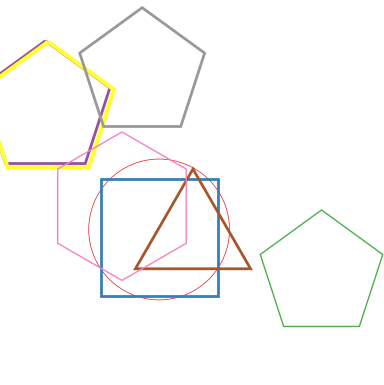[{"shape": "circle", "thickness": 0.5, "radius": 0.91, "center": [0.413, 0.404]}, {"shape": "square", "thickness": 2, "radius": 0.76, "center": [0.415, 0.383]}, {"shape": "pentagon", "thickness": 1, "radius": 0.84, "center": [0.835, 0.287]}, {"shape": "pentagon", "thickness": 2, "radius": 0.88, "center": [0.118, 0.718]}, {"shape": "pentagon", "thickness": 3, "radius": 0.9, "center": [0.125, 0.711]}, {"shape": "triangle", "thickness": 2, "radius": 0.86, "center": [0.501, 0.388]}, {"shape": "hexagon", "thickness": 1, "radius": 0.96, "center": [0.317, 0.464]}, {"shape": "pentagon", "thickness": 2, "radius": 0.85, "center": [0.369, 0.809]}]